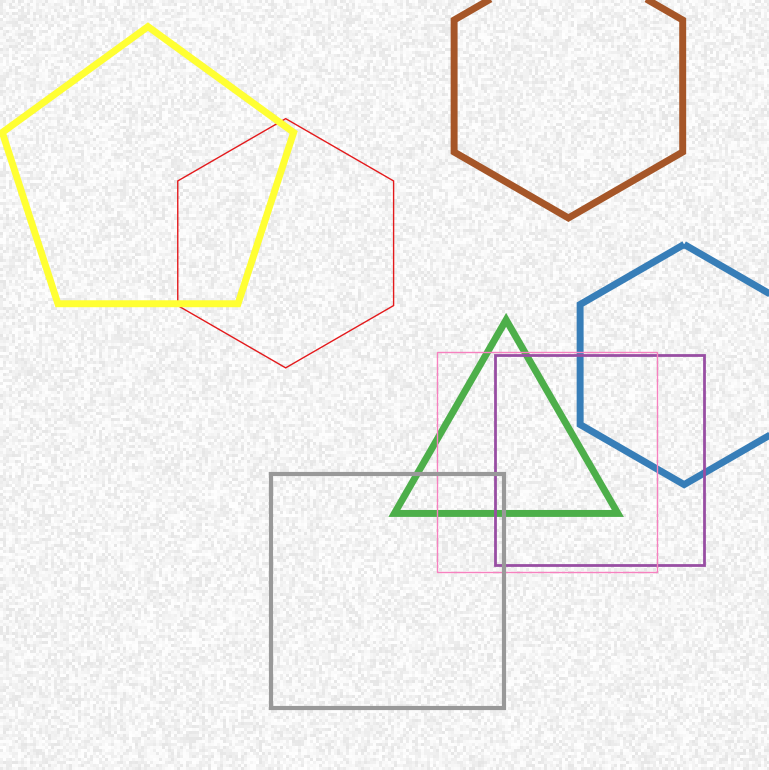[{"shape": "hexagon", "thickness": 0.5, "radius": 0.81, "center": [0.371, 0.684]}, {"shape": "hexagon", "thickness": 2.5, "radius": 0.78, "center": [0.888, 0.527]}, {"shape": "triangle", "thickness": 2.5, "radius": 0.84, "center": [0.657, 0.417]}, {"shape": "square", "thickness": 1, "radius": 0.68, "center": [0.779, 0.402]}, {"shape": "pentagon", "thickness": 2.5, "radius": 0.99, "center": [0.192, 0.766]}, {"shape": "hexagon", "thickness": 2.5, "radius": 0.86, "center": [0.738, 0.888]}, {"shape": "square", "thickness": 0.5, "radius": 0.71, "center": [0.71, 0.399]}, {"shape": "square", "thickness": 1.5, "radius": 0.76, "center": [0.503, 0.232]}]